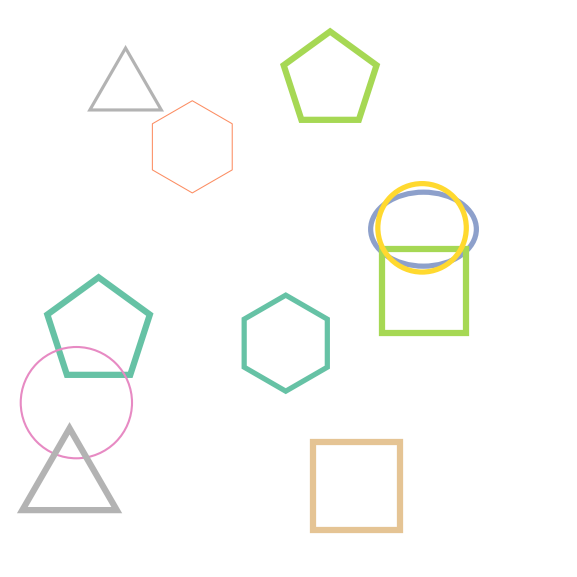[{"shape": "pentagon", "thickness": 3, "radius": 0.47, "center": [0.171, 0.426]}, {"shape": "hexagon", "thickness": 2.5, "radius": 0.42, "center": [0.495, 0.405]}, {"shape": "hexagon", "thickness": 0.5, "radius": 0.4, "center": [0.333, 0.745]}, {"shape": "oval", "thickness": 2.5, "radius": 0.46, "center": [0.733, 0.602]}, {"shape": "circle", "thickness": 1, "radius": 0.48, "center": [0.132, 0.302]}, {"shape": "square", "thickness": 3, "radius": 0.36, "center": [0.734, 0.495]}, {"shape": "pentagon", "thickness": 3, "radius": 0.42, "center": [0.572, 0.86]}, {"shape": "circle", "thickness": 2.5, "radius": 0.38, "center": [0.731, 0.605]}, {"shape": "square", "thickness": 3, "radius": 0.38, "center": [0.617, 0.158]}, {"shape": "triangle", "thickness": 3, "radius": 0.47, "center": [0.12, 0.163]}, {"shape": "triangle", "thickness": 1.5, "radius": 0.36, "center": [0.217, 0.844]}]